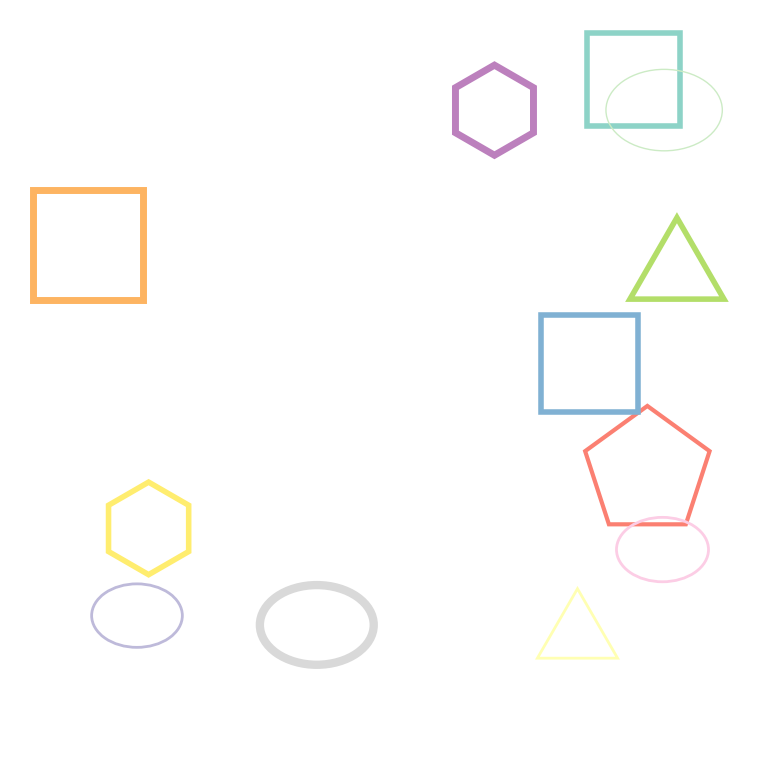[{"shape": "square", "thickness": 2, "radius": 0.3, "center": [0.823, 0.897]}, {"shape": "triangle", "thickness": 1, "radius": 0.3, "center": [0.75, 0.175]}, {"shape": "oval", "thickness": 1, "radius": 0.29, "center": [0.178, 0.201]}, {"shape": "pentagon", "thickness": 1.5, "radius": 0.42, "center": [0.841, 0.388]}, {"shape": "square", "thickness": 2, "radius": 0.32, "center": [0.765, 0.528]}, {"shape": "square", "thickness": 2.5, "radius": 0.36, "center": [0.114, 0.682]}, {"shape": "triangle", "thickness": 2, "radius": 0.35, "center": [0.879, 0.647]}, {"shape": "oval", "thickness": 1, "radius": 0.3, "center": [0.86, 0.286]}, {"shape": "oval", "thickness": 3, "radius": 0.37, "center": [0.411, 0.188]}, {"shape": "hexagon", "thickness": 2.5, "radius": 0.29, "center": [0.642, 0.857]}, {"shape": "oval", "thickness": 0.5, "radius": 0.38, "center": [0.863, 0.857]}, {"shape": "hexagon", "thickness": 2, "radius": 0.3, "center": [0.193, 0.314]}]